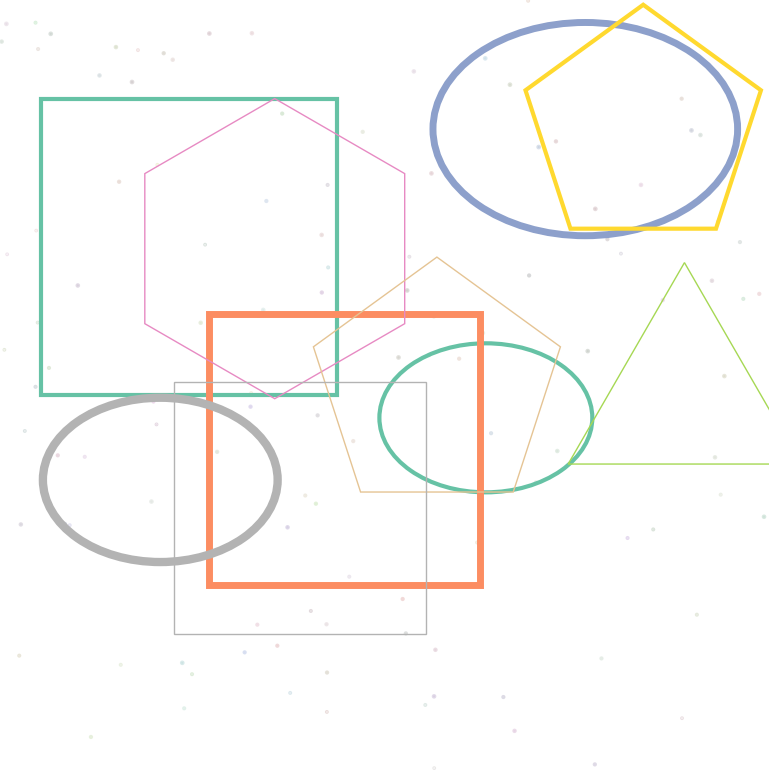[{"shape": "square", "thickness": 1.5, "radius": 0.96, "center": [0.246, 0.679]}, {"shape": "oval", "thickness": 1.5, "radius": 0.69, "center": [0.631, 0.457]}, {"shape": "square", "thickness": 2.5, "radius": 0.88, "center": [0.447, 0.416]}, {"shape": "oval", "thickness": 2.5, "radius": 0.99, "center": [0.76, 0.832]}, {"shape": "hexagon", "thickness": 0.5, "radius": 0.97, "center": [0.357, 0.677]}, {"shape": "triangle", "thickness": 0.5, "radius": 0.87, "center": [0.889, 0.485]}, {"shape": "pentagon", "thickness": 1.5, "radius": 0.8, "center": [0.835, 0.833]}, {"shape": "pentagon", "thickness": 0.5, "radius": 0.84, "center": [0.567, 0.497]}, {"shape": "oval", "thickness": 3, "radius": 0.76, "center": [0.208, 0.377]}, {"shape": "square", "thickness": 0.5, "radius": 0.82, "center": [0.389, 0.34]}]